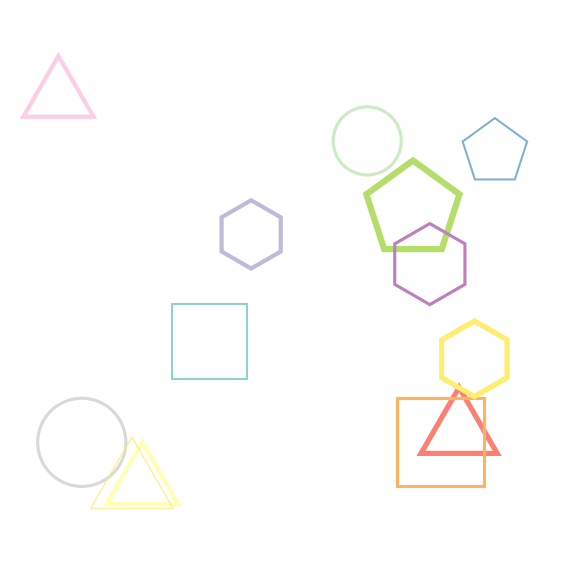[{"shape": "square", "thickness": 1, "radius": 0.33, "center": [0.363, 0.408]}, {"shape": "triangle", "thickness": 2, "radius": 0.36, "center": [0.246, 0.162]}, {"shape": "hexagon", "thickness": 2, "radius": 0.3, "center": [0.435, 0.593]}, {"shape": "triangle", "thickness": 2.5, "radius": 0.38, "center": [0.795, 0.252]}, {"shape": "pentagon", "thickness": 1, "radius": 0.29, "center": [0.857, 0.736]}, {"shape": "square", "thickness": 1.5, "radius": 0.38, "center": [0.763, 0.233]}, {"shape": "pentagon", "thickness": 3, "radius": 0.42, "center": [0.715, 0.636]}, {"shape": "triangle", "thickness": 2, "radius": 0.35, "center": [0.101, 0.832]}, {"shape": "circle", "thickness": 1.5, "radius": 0.38, "center": [0.142, 0.233]}, {"shape": "hexagon", "thickness": 1.5, "radius": 0.35, "center": [0.744, 0.542]}, {"shape": "circle", "thickness": 1.5, "radius": 0.29, "center": [0.636, 0.755]}, {"shape": "hexagon", "thickness": 2.5, "radius": 0.33, "center": [0.821, 0.378]}, {"shape": "triangle", "thickness": 0.5, "radius": 0.41, "center": [0.228, 0.16]}]